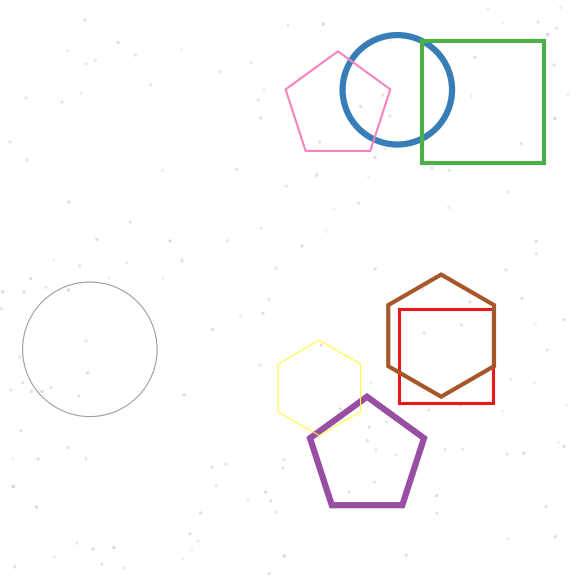[{"shape": "square", "thickness": 1.5, "radius": 0.41, "center": [0.773, 0.383]}, {"shape": "circle", "thickness": 3, "radius": 0.47, "center": [0.688, 0.844]}, {"shape": "square", "thickness": 2, "radius": 0.53, "center": [0.837, 0.822]}, {"shape": "pentagon", "thickness": 3, "radius": 0.52, "center": [0.636, 0.208]}, {"shape": "hexagon", "thickness": 0.5, "radius": 0.41, "center": [0.553, 0.327]}, {"shape": "hexagon", "thickness": 2, "radius": 0.53, "center": [0.764, 0.418]}, {"shape": "pentagon", "thickness": 1, "radius": 0.48, "center": [0.585, 0.815]}, {"shape": "circle", "thickness": 0.5, "radius": 0.58, "center": [0.156, 0.394]}]